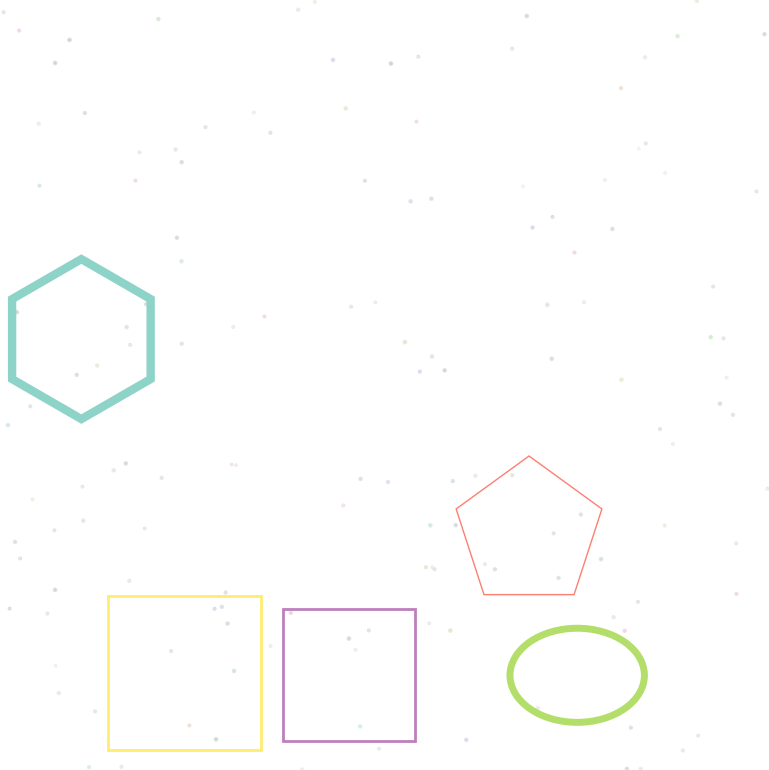[{"shape": "hexagon", "thickness": 3, "radius": 0.52, "center": [0.106, 0.56]}, {"shape": "pentagon", "thickness": 0.5, "radius": 0.5, "center": [0.687, 0.308]}, {"shape": "oval", "thickness": 2.5, "radius": 0.44, "center": [0.75, 0.123]}, {"shape": "square", "thickness": 1, "radius": 0.43, "center": [0.453, 0.124]}, {"shape": "square", "thickness": 1, "radius": 0.5, "center": [0.24, 0.126]}]